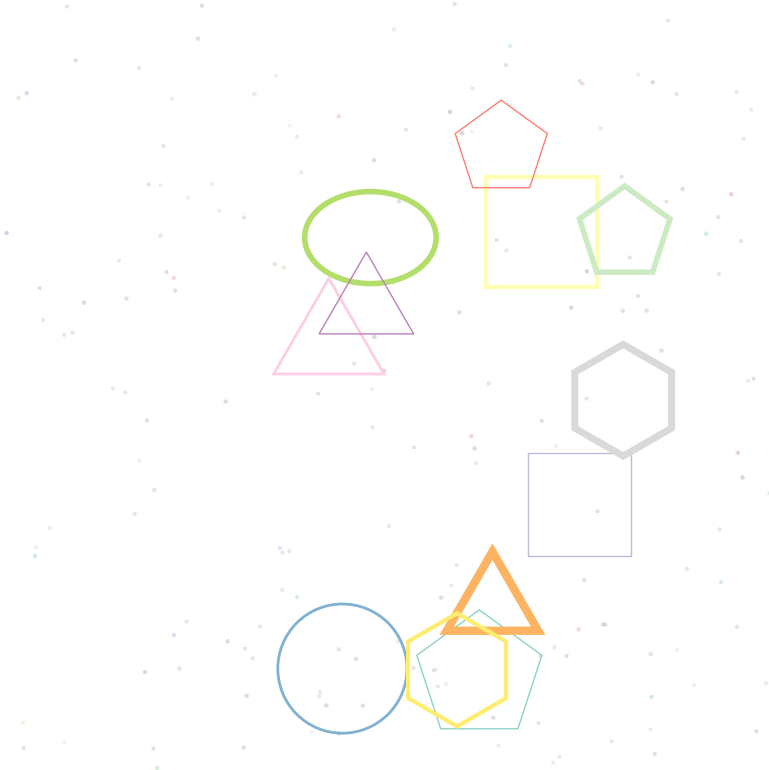[{"shape": "pentagon", "thickness": 0.5, "radius": 0.43, "center": [0.622, 0.123]}, {"shape": "square", "thickness": 1.5, "radius": 0.36, "center": [0.703, 0.699]}, {"shape": "square", "thickness": 0.5, "radius": 0.34, "center": [0.753, 0.345]}, {"shape": "pentagon", "thickness": 0.5, "radius": 0.31, "center": [0.651, 0.807]}, {"shape": "circle", "thickness": 1, "radius": 0.42, "center": [0.445, 0.132]}, {"shape": "triangle", "thickness": 3, "radius": 0.34, "center": [0.64, 0.215]}, {"shape": "oval", "thickness": 2, "radius": 0.43, "center": [0.481, 0.691]}, {"shape": "triangle", "thickness": 1, "radius": 0.41, "center": [0.427, 0.556]}, {"shape": "hexagon", "thickness": 2.5, "radius": 0.36, "center": [0.809, 0.48]}, {"shape": "triangle", "thickness": 0.5, "radius": 0.35, "center": [0.476, 0.602]}, {"shape": "pentagon", "thickness": 2, "radius": 0.31, "center": [0.811, 0.697]}, {"shape": "hexagon", "thickness": 1.5, "radius": 0.37, "center": [0.594, 0.13]}]